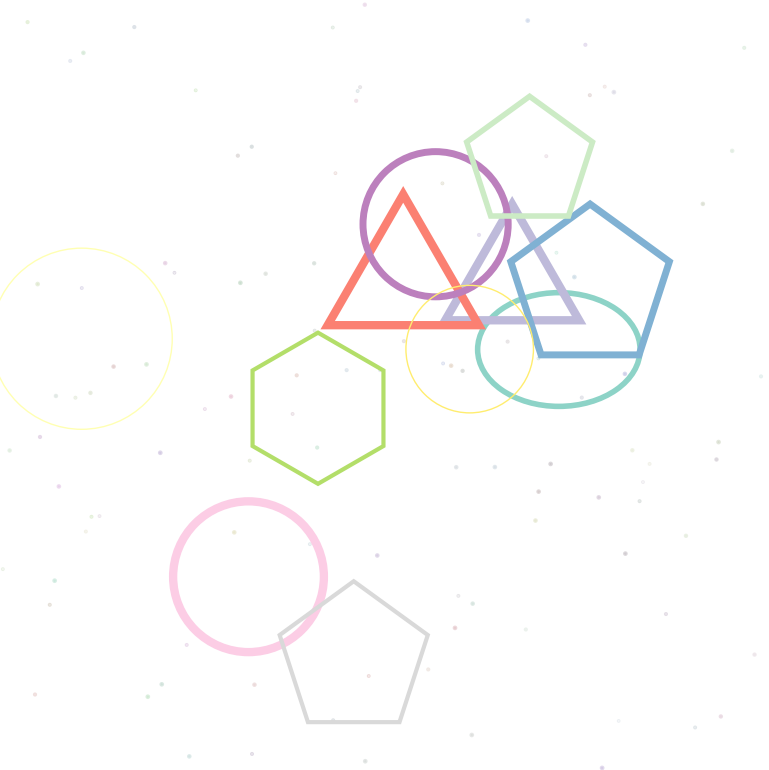[{"shape": "oval", "thickness": 2, "radius": 0.53, "center": [0.726, 0.546]}, {"shape": "circle", "thickness": 0.5, "radius": 0.59, "center": [0.106, 0.56]}, {"shape": "triangle", "thickness": 3, "radius": 0.5, "center": [0.665, 0.634]}, {"shape": "triangle", "thickness": 3, "radius": 0.57, "center": [0.524, 0.634]}, {"shape": "pentagon", "thickness": 2.5, "radius": 0.54, "center": [0.766, 0.627]}, {"shape": "hexagon", "thickness": 1.5, "radius": 0.49, "center": [0.413, 0.47]}, {"shape": "circle", "thickness": 3, "radius": 0.49, "center": [0.323, 0.251]}, {"shape": "pentagon", "thickness": 1.5, "radius": 0.51, "center": [0.459, 0.144]}, {"shape": "circle", "thickness": 2.5, "radius": 0.47, "center": [0.566, 0.709]}, {"shape": "pentagon", "thickness": 2, "radius": 0.43, "center": [0.688, 0.789]}, {"shape": "circle", "thickness": 0.5, "radius": 0.41, "center": [0.61, 0.547]}]